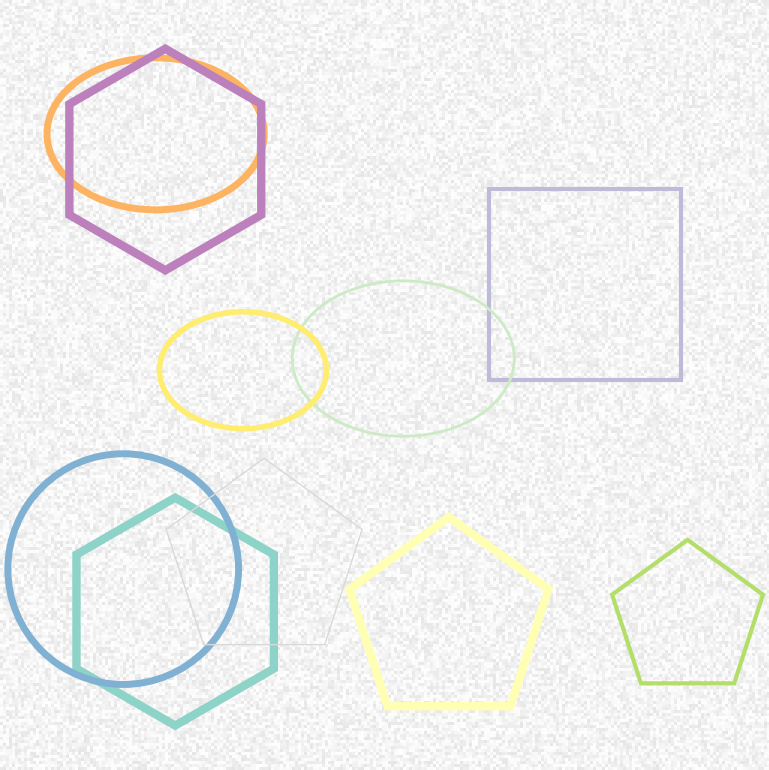[{"shape": "hexagon", "thickness": 3, "radius": 0.74, "center": [0.227, 0.206]}, {"shape": "pentagon", "thickness": 3, "radius": 0.68, "center": [0.583, 0.193]}, {"shape": "square", "thickness": 1.5, "radius": 0.62, "center": [0.76, 0.63]}, {"shape": "circle", "thickness": 2.5, "radius": 0.75, "center": [0.16, 0.261]}, {"shape": "oval", "thickness": 2.5, "radius": 0.71, "center": [0.202, 0.826]}, {"shape": "pentagon", "thickness": 1.5, "radius": 0.52, "center": [0.893, 0.196]}, {"shape": "pentagon", "thickness": 0.5, "radius": 0.67, "center": [0.343, 0.271]}, {"shape": "hexagon", "thickness": 3, "radius": 0.72, "center": [0.215, 0.793]}, {"shape": "oval", "thickness": 1, "radius": 0.72, "center": [0.524, 0.534]}, {"shape": "oval", "thickness": 2, "radius": 0.54, "center": [0.316, 0.519]}]